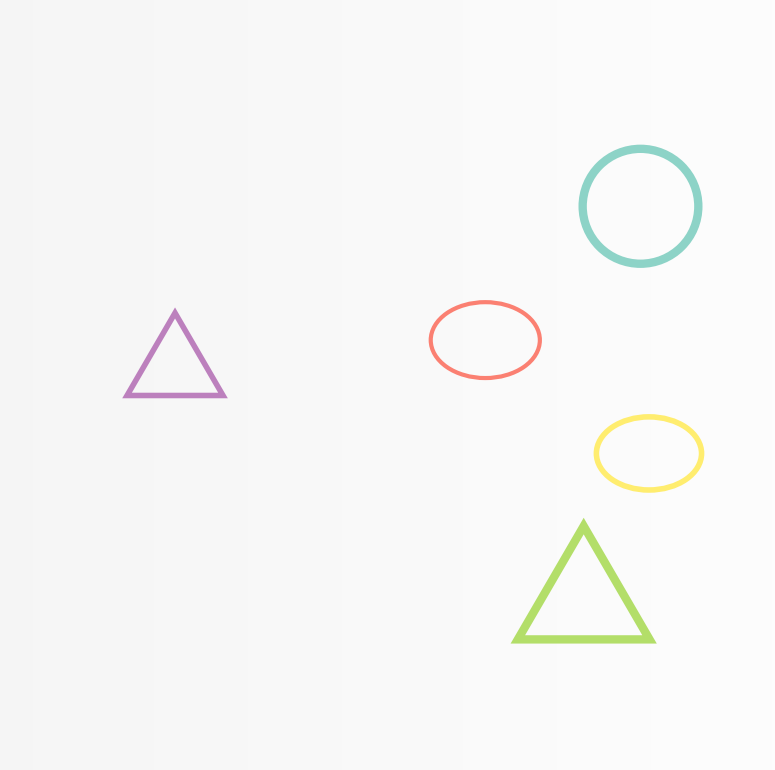[{"shape": "circle", "thickness": 3, "radius": 0.37, "center": [0.826, 0.732]}, {"shape": "oval", "thickness": 1.5, "radius": 0.35, "center": [0.626, 0.558]}, {"shape": "triangle", "thickness": 3, "radius": 0.49, "center": [0.753, 0.219]}, {"shape": "triangle", "thickness": 2, "radius": 0.36, "center": [0.226, 0.522]}, {"shape": "oval", "thickness": 2, "radius": 0.34, "center": [0.837, 0.411]}]